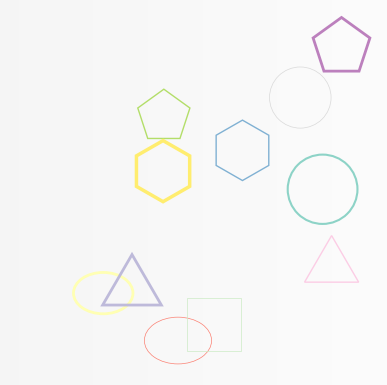[{"shape": "circle", "thickness": 1.5, "radius": 0.45, "center": [0.832, 0.508]}, {"shape": "oval", "thickness": 2, "radius": 0.38, "center": [0.266, 0.239]}, {"shape": "triangle", "thickness": 2, "radius": 0.44, "center": [0.341, 0.251]}, {"shape": "oval", "thickness": 0.5, "radius": 0.43, "center": [0.459, 0.115]}, {"shape": "hexagon", "thickness": 1, "radius": 0.39, "center": [0.626, 0.61]}, {"shape": "pentagon", "thickness": 1, "radius": 0.35, "center": [0.423, 0.698]}, {"shape": "triangle", "thickness": 1, "radius": 0.4, "center": [0.856, 0.307]}, {"shape": "circle", "thickness": 0.5, "radius": 0.4, "center": [0.775, 0.747]}, {"shape": "pentagon", "thickness": 2, "radius": 0.39, "center": [0.881, 0.878]}, {"shape": "square", "thickness": 0.5, "radius": 0.35, "center": [0.552, 0.157]}, {"shape": "hexagon", "thickness": 2.5, "radius": 0.4, "center": [0.421, 0.556]}]